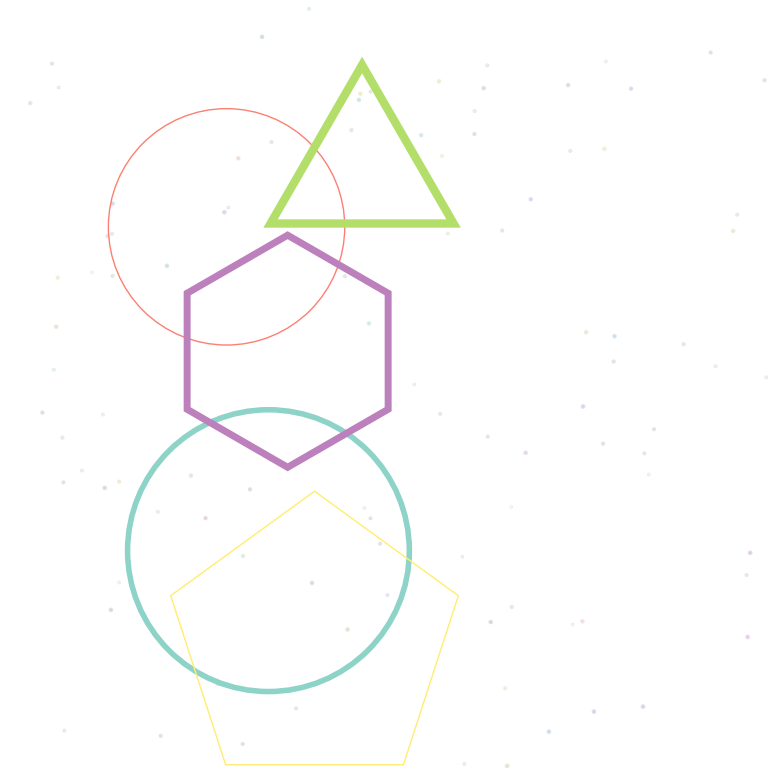[{"shape": "circle", "thickness": 2, "radius": 0.91, "center": [0.349, 0.285]}, {"shape": "circle", "thickness": 0.5, "radius": 0.77, "center": [0.294, 0.705]}, {"shape": "triangle", "thickness": 3, "radius": 0.69, "center": [0.47, 0.778]}, {"shape": "hexagon", "thickness": 2.5, "radius": 0.75, "center": [0.374, 0.544]}, {"shape": "pentagon", "thickness": 0.5, "radius": 0.98, "center": [0.408, 0.166]}]